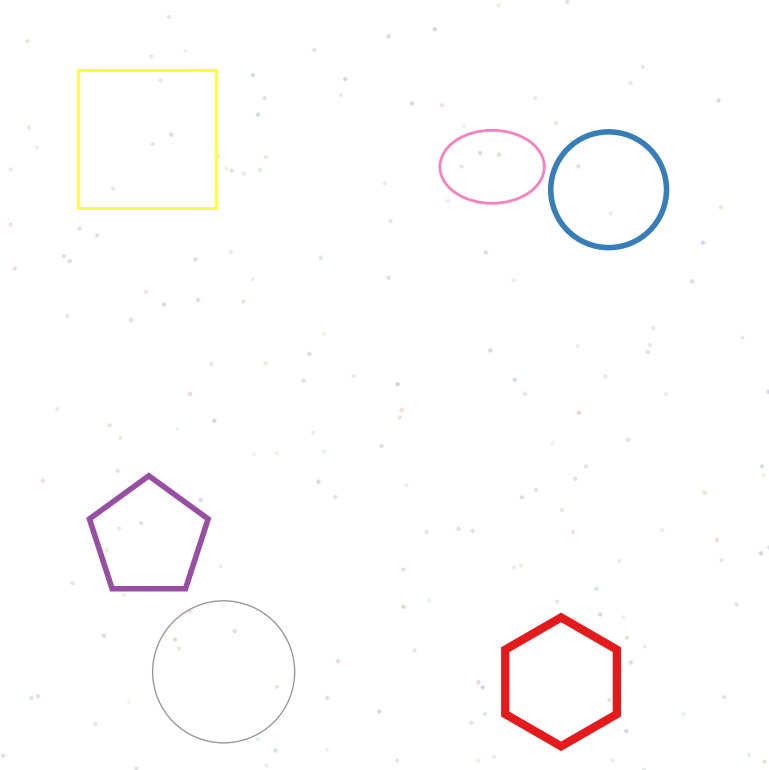[{"shape": "hexagon", "thickness": 3, "radius": 0.42, "center": [0.729, 0.114]}, {"shape": "circle", "thickness": 2, "radius": 0.38, "center": [0.79, 0.754]}, {"shape": "pentagon", "thickness": 2, "radius": 0.41, "center": [0.193, 0.301]}, {"shape": "square", "thickness": 1, "radius": 0.45, "center": [0.191, 0.819]}, {"shape": "oval", "thickness": 1, "radius": 0.34, "center": [0.639, 0.783]}, {"shape": "circle", "thickness": 0.5, "radius": 0.46, "center": [0.29, 0.127]}]